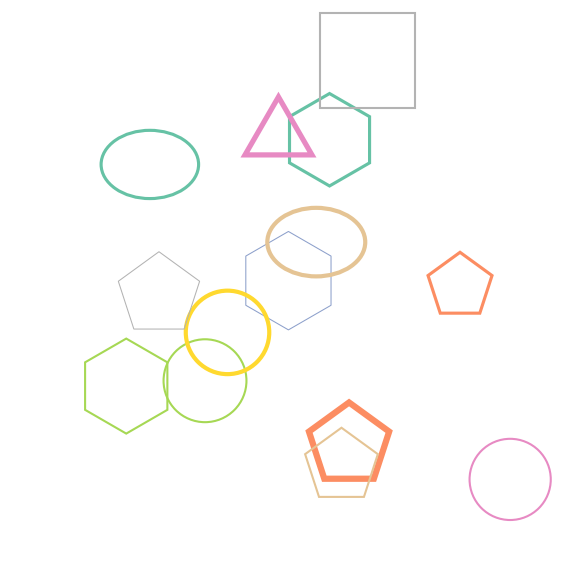[{"shape": "hexagon", "thickness": 1.5, "radius": 0.4, "center": [0.571, 0.757]}, {"shape": "oval", "thickness": 1.5, "radius": 0.42, "center": [0.259, 0.714]}, {"shape": "pentagon", "thickness": 3, "radius": 0.36, "center": [0.604, 0.229]}, {"shape": "pentagon", "thickness": 1.5, "radius": 0.29, "center": [0.797, 0.504]}, {"shape": "hexagon", "thickness": 0.5, "radius": 0.43, "center": [0.499, 0.513]}, {"shape": "triangle", "thickness": 2.5, "radius": 0.33, "center": [0.482, 0.764]}, {"shape": "circle", "thickness": 1, "radius": 0.35, "center": [0.883, 0.169]}, {"shape": "circle", "thickness": 1, "radius": 0.36, "center": [0.355, 0.34]}, {"shape": "hexagon", "thickness": 1, "radius": 0.41, "center": [0.219, 0.331]}, {"shape": "circle", "thickness": 2, "radius": 0.36, "center": [0.394, 0.424]}, {"shape": "oval", "thickness": 2, "radius": 0.42, "center": [0.548, 0.58]}, {"shape": "pentagon", "thickness": 1, "radius": 0.33, "center": [0.591, 0.192]}, {"shape": "square", "thickness": 1, "radius": 0.41, "center": [0.637, 0.895]}, {"shape": "pentagon", "thickness": 0.5, "radius": 0.37, "center": [0.275, 0.489]}]